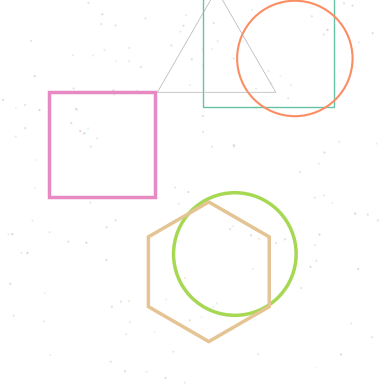[{"shape": "square", "thickness": 1, "radius": 0.85, "center": [0.698, 0.893]}, {"shape": "circle", "thickness": 1.5, "radius": 0.75, "center": [0.766, 0.848]}, {"shape": "square", "thickness": 2.5, "radius": 0.69, "center": [0.265, 0.625]}, {"shape": "circle", "thickness": 2.5, "radius": 0.8, "center": [0.61, 0.34]}, {"shape": "hexagon", "thickness": 2.5, "radius": 0.91, "center": [0.542, 0.294]}, {"shape": "triangle", "thickness": 0.5, "radius": 0.89, "center": [0.563, 0.849]}]